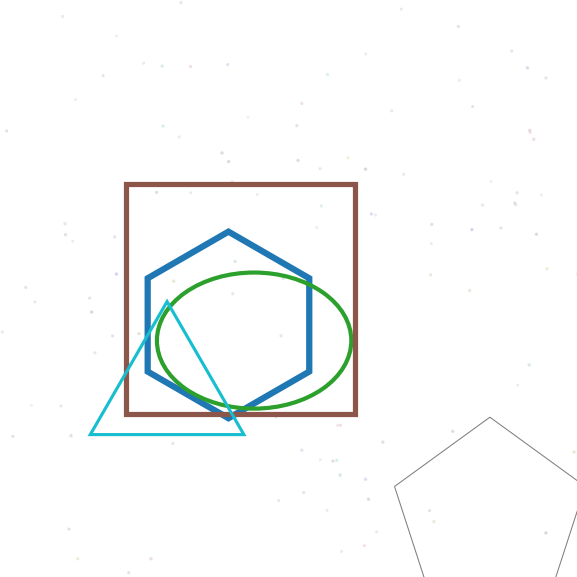[{"shape": "hexagon", "thickness": 3, "radius": 0.81, "center": [0.396, 0.436]}, {"shape": "oval", "thickness": 2, "radius": 0.84, "center": [0.44, 0.409]}, {"shape": "square", "thickness": 2.5, "radius": 0.99, "center": [0.417, 0.481]}, {"shape": "pentagon", "thickness": 0.5, "radius": 0.87, "center": [0.848, 0.103]}, {"shape": "triangle", "thickness": 1.5, "radius": 0.77, "center": [0.289, 0.323]}]